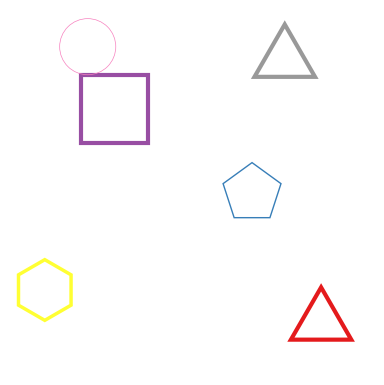[{"shape": "triangle", "thickness": 3, "radius": 0.45, "center": [0.834, 0.163]}, {"shape": "pentagon", "thickness": 1, "radius": 0.4, "center": [0.655, 0.499]}, {"shape": "square", "thickness": 3, "radius": 0.44, "center": [0.298, 0.717]}, {"shape": "hexagon", "thickness": 2.5, "radius": 0.39, "center": [0.116, 0.247]}, {"shape": "circle", "thickness": 0.5, "radius": 0.36, "center": [0.228, 0.879]}, {"shape": "triangle", "thickness": 3, "radius": 0.45, "center": [0.74, 0.846]}]